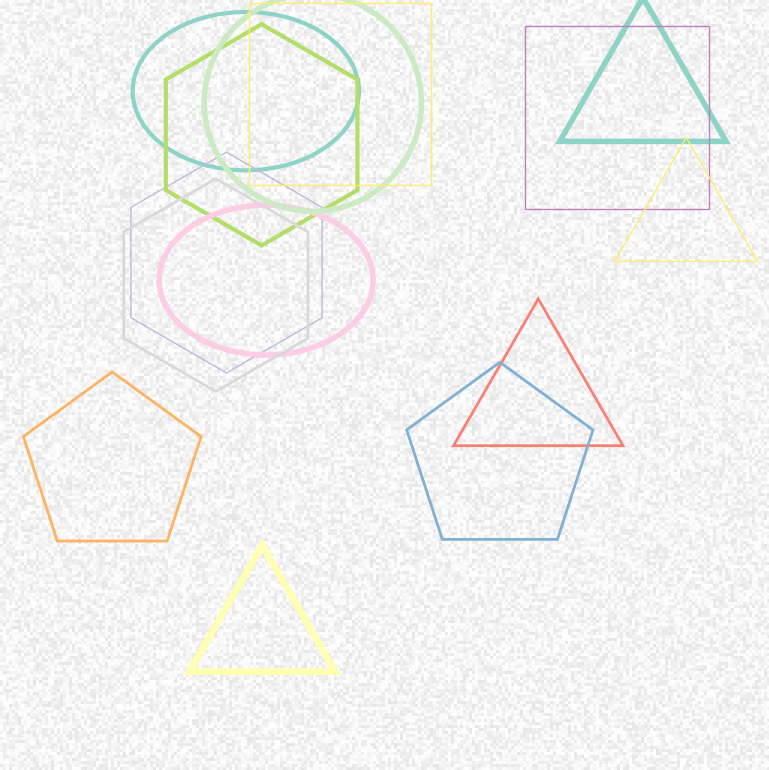[{"shape": "triangle", "thickness": 2, "radius": 0.62, "center": [0.835, 0.879]}, {"shape": "oval", "thickness": 1.5, "radius": 0.73, "center": [0.319, 0.882]}, {"shape": "triangle", "thickness": 2.5, "radius": 0.55, "center": [0.341, 0.183]}, {"shape": "hexagon", "thickness": 0.5, "radius": 0.72, "center": [0.294, 0.659]}, {"shape": "triangle", "thickness": 1, "radius": 0.64, "center": [0.699, 0.485]}, {"shape": "pentagon", "thickness": 1, "radius": 0.64, "center": [0.649, 0.402]}, {"shape": "pentagon", "thickness": 1, "radius": 0.61, "center": [0.146, 0.396]}, {"shape": "hexagon", "thickness": 1.5, "radius": 0.72, "center": [0.34, 0.825]}, {"shape": "oval", "thickness": 2, "radius": 0.69, "center": [0.346, 0.636]}, {"shape": "hexagon", "thickness": 1, "radius": 0.69, "center": [0.28, 0.63]}, {"shape": "square", "thickness": 0.5, "radius": 0.59, "center": [0.801, 0.848]}, {"shape": "circle", "thickness": 2, "radius": 0.71, "center": [0.406, 0.867]}, {"shape": "triangle", "thickness": 0.5, "radius": 0.54, "center": [0.891, 0.714]}, {"shape": "square", "thickness": 0.5, "radius": 0.59, "center": [0.442, 0.878]}]